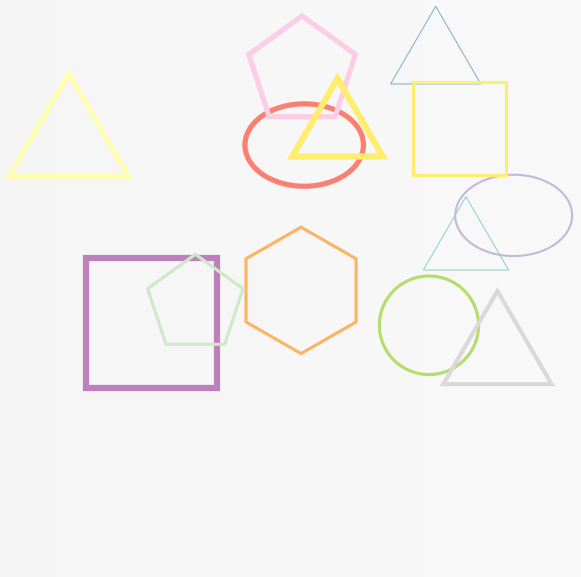[{"shape": "triangle", "thickness": 0.5, "radius": 0.42, "center": [0.802, 0.574]}, {"shape": "triangle", "thickness": 2.5, "radius": 0.59, "center": [0.118, 0.753]}, {"shape": "oval", "thickness": 1, "radius": 0.5, "center": [0.884, 0.626]}, {"shape": "oval", "thickness": 2.5, "radius": 0.51, "center": [0.523, 0.748]}, {"shape": "triangle", "thickness": 0.5, "radius": 0.45, "center": [0.75, 0.899]}, {"shape": "hexagon", "thickness": 1.5, "radius": 0.55, "center": [0.518, 0.496]}, {"shape": "circle", "thickness": 1.5, "radius": 0.43, "center": [0.738, 0.436]}, {"shape": "pentagon", "thickness": 2.5, "radius": 0.48, "center": [0.52, 0.875]}, {"shape": "triangle", "thickness": 2, "radius": 0.54, "center": [0.856, 0.388]}, {"shape": "square", "thickness": 3, "radius": 0.56, "center": [0.26, 0.44]}, {"shape": "pentagon", "thickness": 1.5, "radius": 0.43, "center": [0.336, 0.473]}, {"shape": "square", "thickness": 1.5, "radius": 0.4, "center": [0.791, 0.777]}, {"shape": "triangle", "thickness": 3, "radius": 0.45, "center": [0.581, 0.773]}]